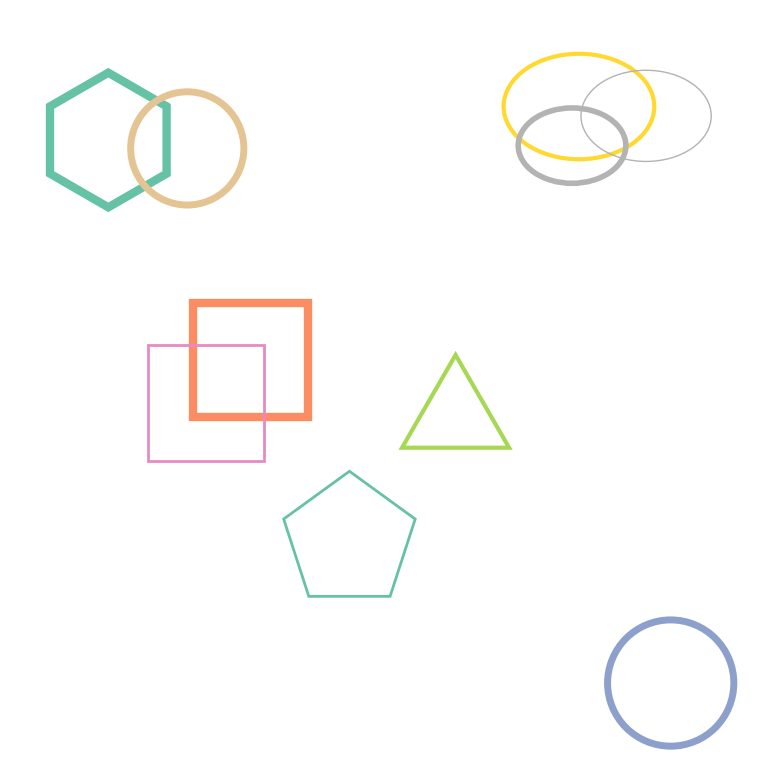[{"shape": "pentagon", "thickness": 1, "radius": 0.45, "center": [0.454, 0.298]}, {"shape": "hexagon", "thickness": 3, "radius": 0.44, "center": [0.141, 0.818]}, {"shape": "square", "thickness": 3, "radius": 0.37, "center": [0.325, 0.532]}, {"shape": "circle", "thickness": 2.5, "radius": 0.41, "center": [0.871, 0.113]}, {"shape": "square", "thickness": 1, "radius": 0.38, "center": [0.268, 0.477]}, {"shape": "triangle", "thickness": 1.5, "radius": 0.4, "center": [0.592, 0.459]}, {"shape": "oval", "thickness": 1.5, "radius": 0.49, "center": [0.752, 0.862]}, {"shape": "circle", "thickness": 2.5, "radius": 0.37, "center": [0.243, 0.807]}, {"shape": "oval", "thickness": 2, "radius": 0.35, "center": [0.743, 0.811]}, {"shape": "oval", "thickness": 0.5, "radius": 0.42, "center": [0.839, 0.85]}]